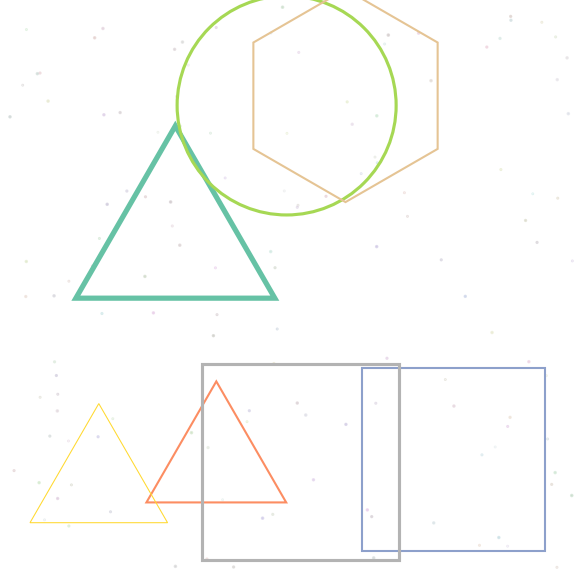[{"shape": "triangle", "thickness": 2.5, "radius": 0.99, "center": [0.304, 0.582]}, {"shape": "triangle", "thickness": 1, "radius": 0.7, "center": [0.375, 0.199]}, {"shape": "square", "thickness": 1, "radius": 0.79, "center": [0.785, 0.203]}, {"shape": "circle", "thickness": 1.5, "radius": 0.95, "center": [0.496, 0.817]}, {"shape": "triangle", "thickness": 0.5, "radius": 0.69, "center": [0.171, 0.163]}, {"shape": "hexagon", "thickness": 1, "radius": 0.92, "center": [0.598, 0.833]}, {"shape": "square", "thickness": 1.5, "radius": 0.85, "center": [0.52, 0.199]}]